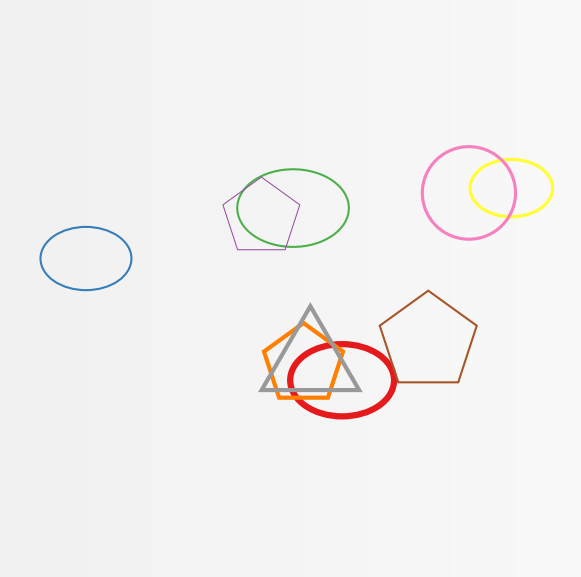[{"shape": "oval", "thickness": 3, "radius": 0.45, "center": [0.589, 0.341]}, {"shape": "oval", "thickness": 1, "radius": 0.39, "center": [0.148, 0.551]}, {"shape": "oval", "thickness": 1, "radius": 0.48, "center": [0.504, 0.639]}, {"shape": "pentagon", "thickness": 0.5, "radius": 0.35, "center": [0.45, 0.623]}, {"shape": "pentagon", "thickness": 2, "radius": 0.36, "center": [0.522, 0.368]}, {"shape": "oval", "thickness": 1.5, "radius": 0.36, "center": [0.88, 0.673]}, {"shape": "pentagon", "thickness": 1, "radius": 0.44, "center": [0.737, 0.408]}, {"shape": "circle", "thickness": 1.5, "radius": 0.4, "center": [0.807, 0.665]}, {"shape": "triangle", "thickness": 2, "radius": 0.48, "center": [0.534, 0.372]}]